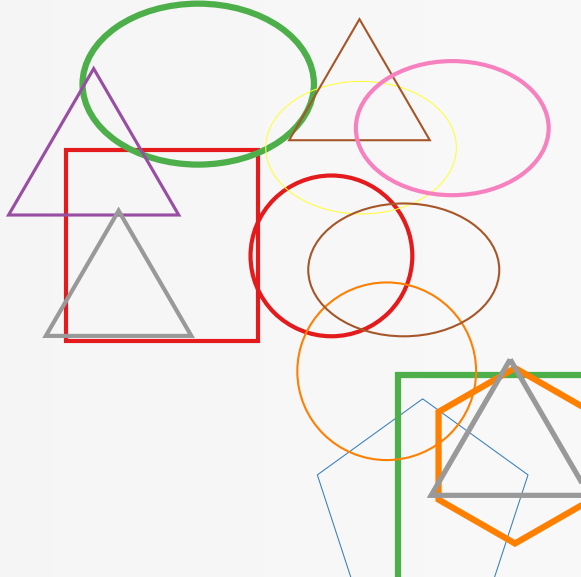[{"shape": "square", "thickness": 2, "radius": 0.83, "center": [0.279, 0.574]}, {"shape": "circle", "thickness": 2, "radius": 0.7, "center": [0.57, 0.556]}, {"shape": "pentagon", "thickness": 0.5, "radius": 0.95, "center": [0.727, 0.118]}, {"shape": "square", "thickness": 3, "radius": 0.99, "center": [0.882, 0.152]}, {"shape": "oval", "thickness": 3, "radius": 1.0, "center": [0.341, 0.853]}, {"shape": "triangle", "thickness": 1.5, "radius": 0.84, "center": [0.161, 0.711]}, {"shape": "hexagon", "thickness": 3, "radius": 0.76, "center": [0.886, 0.21]}, {"shape": "circle", "thickness": 1, "radius": 0.77, "center": [0.665, 0.356]}, {"shape": "oval", "thickness": 0.5, "radius": 0.82, "center": [0.621, 0.743]}, {"shape": "triangle", "thickness": 1, "radius": 0.7, "center": [0.618, 0.826]}, {"shape": "oval", "thickness": 1, "radius": 0.82, "center": [0.695, 0.532]}, {"shape": "oval", "thickness": 2, "radius": 0.83, "center": [0.778, 0.777]}, {"shape": "triangle", "thickness": 2, "radius": 0.72, "center": [0.204, 0.49]}, {"shape": "triangle", "thickness": 2.5, "radius": 0.78, "center": [0.878, 0.22]}]